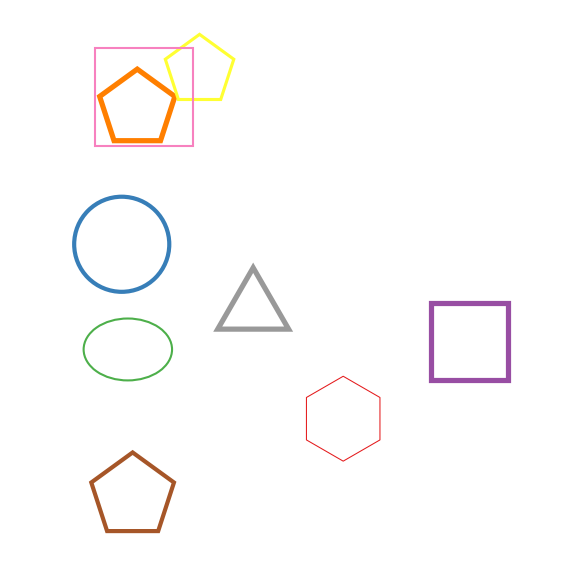[{"shape": "hexagon", "thickness": 0.5, "radius": 0.37, "center": [0.594, 0.274]}, {"shape": "circle", "thickness": 2, "radius": 0.41, "center": [0.211, 0.576]}, {"shape": "oval", "thickness": 1, "radius": 0.38, "center": [0.221, 0.394]}, {"shape": "square", "thickness": 2.5, "radius": 0.33, "center": [0.813, 0.408]}, {"shape": "pentagon", "thickness": 2.5, "radius": 0.34, "center": [0.238, 0.811]}, {"shape": "pentagon", "thickness": 1.5, "radius": 0.31, "center": [0.346, 0.877]}, {"shape": "pentagon", "thickness": 2, "radius": 0.38, "center": [0.23, 0.14]}, {"shape": "square", "thickness": 1, "radius": 0.42, "center": [0.249, 0.832]}, {"shape": "triangle", "thickness": 2.5, "radius": 0.35, "center": [0.438, 0.465]}]